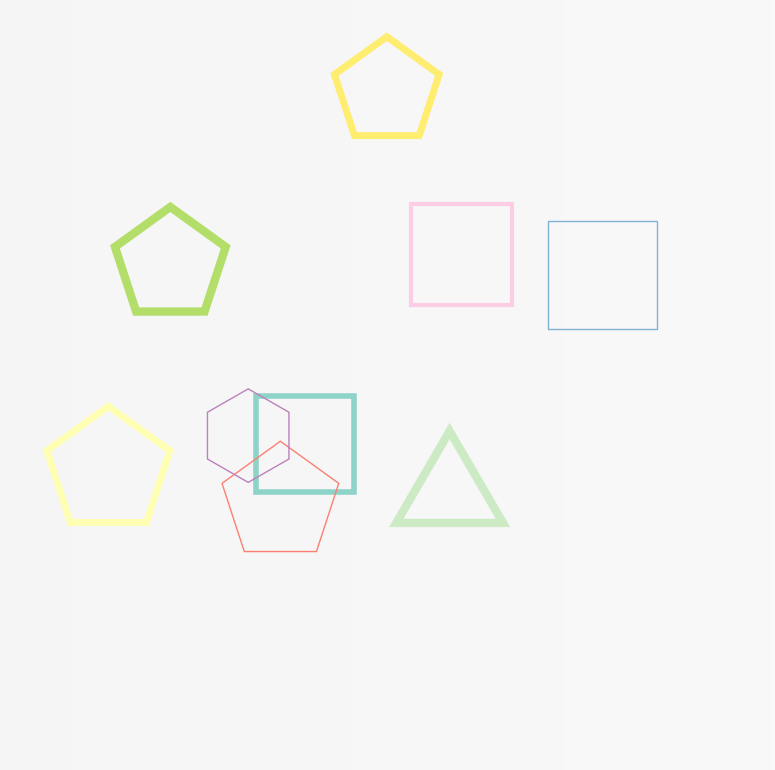[{"shape": "square", "thickness": 2, "radius": 0.31, "center": [0.394, 0.423]}, {"shape": "pentagon", "thickness": 2.5, "radius": 0.42, "center": [0.14, 0.389]}, {"shape": "pentagon", "thickness": 0.5, "radius": 0.4, "center": [0.362, 0.348]}, {"shape": "square", "thickness": 0.5, "radius": 0.35, "center": [0.777, 0.643]}, {"shape": "pentagon", "thickness": 3, "radius": 0.38, "center": [0.22, 0.656]}, {"shape": "square", "thickness": 1.5, "radius": 0.33, "center": [0.595, 0.67]}, {"shape": "hexagon", "thickness": 0.5, "radius": 0.3, "center": [0.32, 0.434]}, {"shape": "triangle", "thickness": 3, "radius": 0.4, "center": [0.58, 0.361]}, {"shape": "pentagon", "thickness": 2.5, "radius": 0.36, "center": [0.499, 0.881]}]